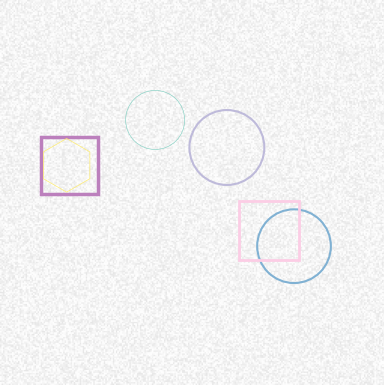[{"shape": "circle", "thickness": 0.5, "radius": 0.38, "center": [0.403, 0.688]}, {"shape": "circle", "thickness": 1.5, "radius": 0.49, "center": [0.589, 0.617]}, {"shape": "circle", "thickness": 1.5, "radius": 0.48, "center": [0.764, 0.361]}, {"shape": "square", "thickness": 2, "radius": 0.39, "center": [0.698, 0.401]}, {"shape": "square", "thickness": 2.5, "radius": 0.37, "center": [0.179, 0.57]}, {"shape": "hexagon", "thickness": 0.5, "radius": 0.35, "center": [0.173, 0.571]}]